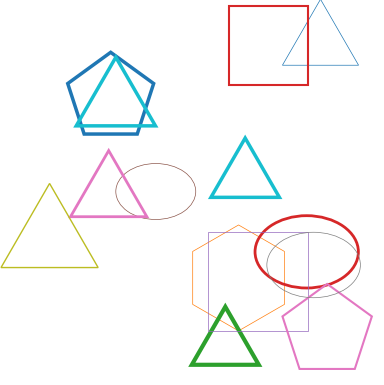[{"shape": "triangle", "thickness": 0.5, "radius": 0.57, "center": [0.832, 0.888]}, {"shape": "pentagon", "thickness": 2.5, "radius": 0.59, "center": [0.288, 0.747]}, {"shape": "hexagon", "thickness": 0.5, "radius": 0.69, "center": [0.62, 0.278]}, {"shape": "triangle", "thickness": 3, "radius": 0.5, "center": [0.585, 0.103]}, {"shape": "oval", "thickness": 2, "radius": 0.67, "center": [0.797, 0.346]}, {"shape": "square", "thickness": 1.5, "radius": 0.51, "center": [0.698, 0.882]}, {"shape": "square", "thickness": 0.5, "radius": 0.65, "center": [0.67, 0.269]}, {"shape": "oval", "thickness": 0.5, "radius": 0.52, "center": [0.405, 0.503]}, {"shape": "triangle", "thickness": 2, "radius": 0.57, "center": [0.282, 0.494]}, {"shape": "pentagon", "thickness": 1.5, "radius": 0.61, "center": [0.85, 0.14]}, {"shape": "oval", "thickness": 0.5, "radius": 0.61, "center": [0.815, 0.312]}, {"shape": "triangle", "thickness": 1, "radius": 0.73, "center": [0.129, 0.378]}, {"shape": "triangle", "thickness": 2.5, "radius": 0.59, "center": [0.301, 0.733]}, {"shape": "triangle", "thickness": 2.5, "radius": 0.51, "center": [0.637, 0.539]}]